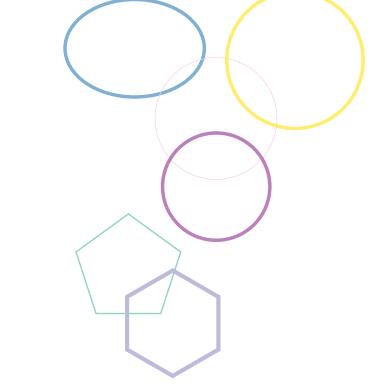[{"shape": "pentagon", "thickness": 1, "radius": 0.71, "center": [0.333, 0.301]}, {"shape": "hexagon", "thickness": 3, "radius": 0.68, "center": [0.449, 0.161]}, {"shape": "oval", "thickness": 2.5, "radius": 0.9, "center": [0.35, 0.875]}, {"shape": "circle", "thickness": 0.5, "radius": 0.79, "center": [0.561, 0.692]}, {"shape": "circle", "thickness": 2.5, "radius": 0.7, "center": [0.562, 0.515]}, {"shape": "circle", "thickness": 2.5, "radius": 0.89, "center": [0.766, 0.844]}]